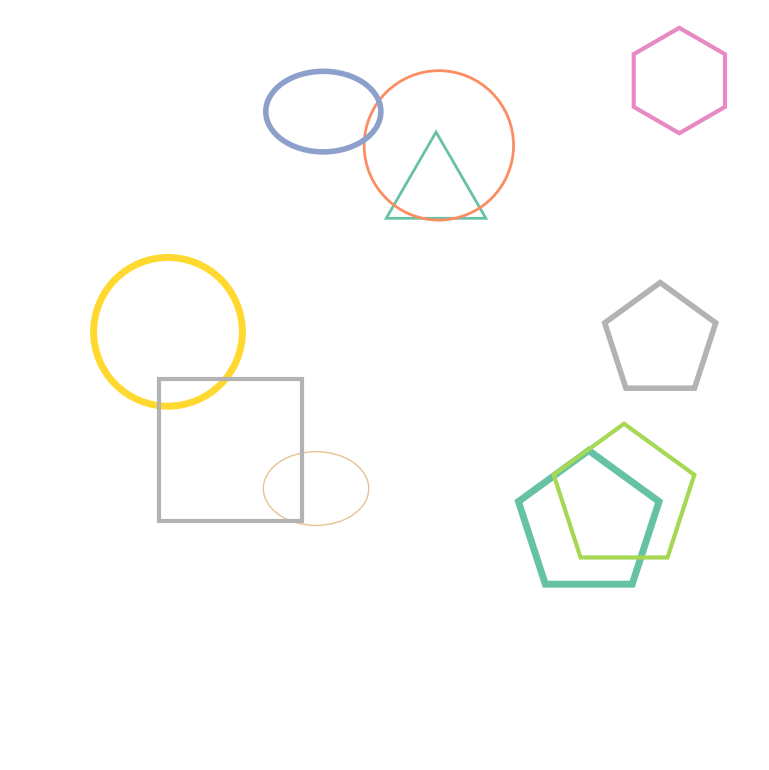[{"shape": "pentagon", "thickness": 2.5, "radius": 0.48, "center": [0.765, 0.319]}, {"shape": "triangle", "thickness": 1, "radius": 0.37, "center": [0.566, 0.754]}, {"shape": "circle", "thickness": 1, "radius": 0.49, "center": [0.57, 0.811]}, {"shape": "oval", "thickness": 2, "radius": 0.37, "center": [0.42, 0.855]}, {"shape": "hexagon", "thickness": 1.5, "radius": 0.34, "center": [0.882, 0.895]}, {"shape": "pentagon", "thickness": 1.5, "radius": 0.48, "center": [0.81, 0.354]}, {"shape": "circle", "thickness": 2.5, "radius": 0.48, "center": [0.218, 0.569]}, {"shape": "oval", "thickness": 0.5, "radius": 0.34, "center": [0.41, 0.366]}, {"shape": "pentagon", "thickness": 2, "radius": 0.38, "center": [0.857, 0.557]}, {"shape": "square", "thickness": 1.5, "radius": 0.46, "center": [0.299, 0.415]}]